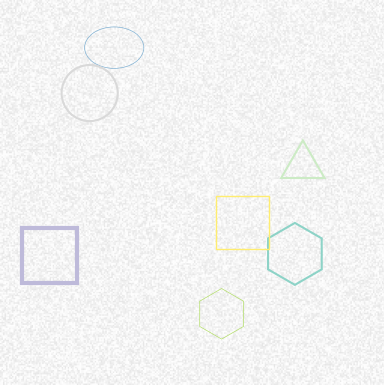[{"shape": "hexagon", "thickness": 1.5, "radius": 0.4, "center": [0.766, 0.341]}, {"shape": "square", "thickness": 3, "radius": 0.36, "center": [0.128, 0.336]}, {"shape": "oval", "thickness": 0.5, "radius": 0.38, "center": [0.297, 0.876]}, {"shape": "hexagon", "thickness": 0.5, "radius": 0.33, "center": [0.576, 0.185]}, {"shape": "circle", "thickness": 1.5, "radius": 0.36, "center": [0.233, 0.758]}, {"shape": "triangle", "thickness": 1.5, "radius": 0.33, "center": [0.787, 0.57]}, {"shape": "square", "thickness": 1, "radius": 0.34, "center": [0.631, 0.421]}]